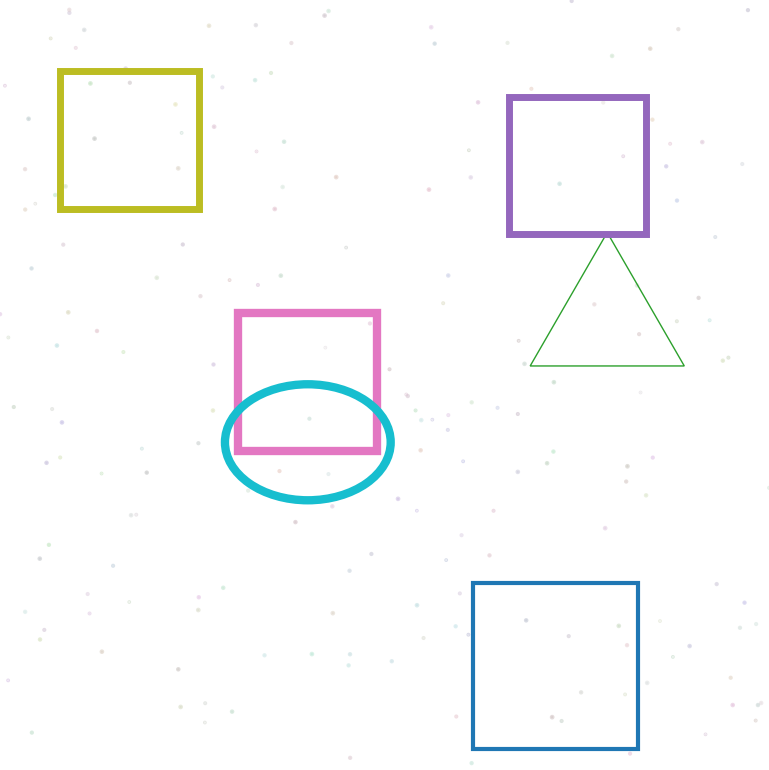[{"shape": "square", "thickness": 1.5, "radius": 0.54, "center": [0.722, 0.135]}, {"shape": "triangle", "thickness": 0.5, "radius": 0.58, "center": [0.789, 0.583]}, {"shape": "square", "thickness": 2.5, "radius": 0.45, "center": [0.75, 0.785]}, {"shape": "square", "thickness": 3, "radius": 0.45, "center": [0.399, 0.504]}, {"shape": "square", "thickness": 2.5, "radius": 0.45, "center": [0.168, 0.818]}, {"shape": "oval", "thickness": 3, "radius": 0.54, "center": [0.4, 0.426]}]